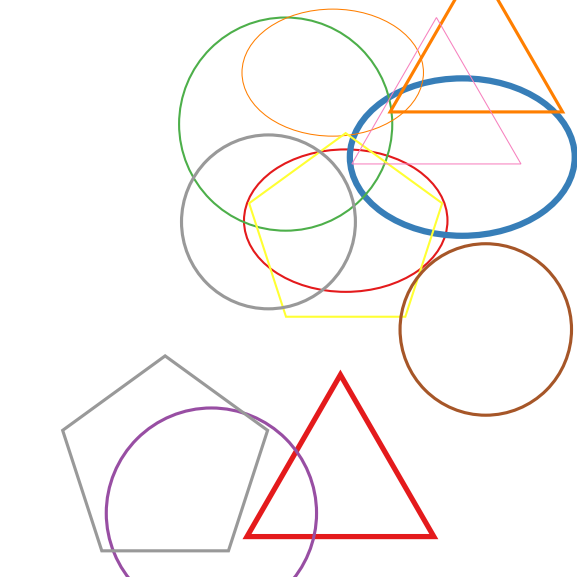[{"shape": "triangle", "thickness": 2.5, "radius": 0.93, "center": [0.589, 0.163]}, {"shape": "oval", "thickness": 1, "radius": 0.88, "center": [0.599, 0.617]}, {"shape": "oval", "thickness": 3, "radius": 0.97, "center": [0.801, 0.727]}, {"shape": "circle", "thickness": 1, "radius": 0.92, "center": [0.495, 0.784]}, {"shape": "circle", "thickness": 1.5, "radius": 0.91, "center": [0.366, 0.111]}, {"shape": "oval", "thickness": 0.5, "radius": 0.79, "center": [0.576, 0.873]}, {"shape": "triangle", "thickness": 1.5, "radius": 0.86, "center": [0.825, 0.892]}, {"shape": "pentagon", "thickness": 1, "radius": 0.88, "center": [0.599, 0.593]}, {"shape": "circle", "thickness": 1.5, "radius": 0.74, "center": [0.841, 0.429]}, {"shape": "triangle", "thickness": 0.5, "radius": 0.85, "center": [0.756, 0.8]}, {"shape": "pentagon", "thickness": 1.5, "radius": 0.93, "center": [0.286, 0.196]}, {"shape": "circle", "thickness": 1.5, "radius": 0.75, "center": [0.465, 0.615]}]